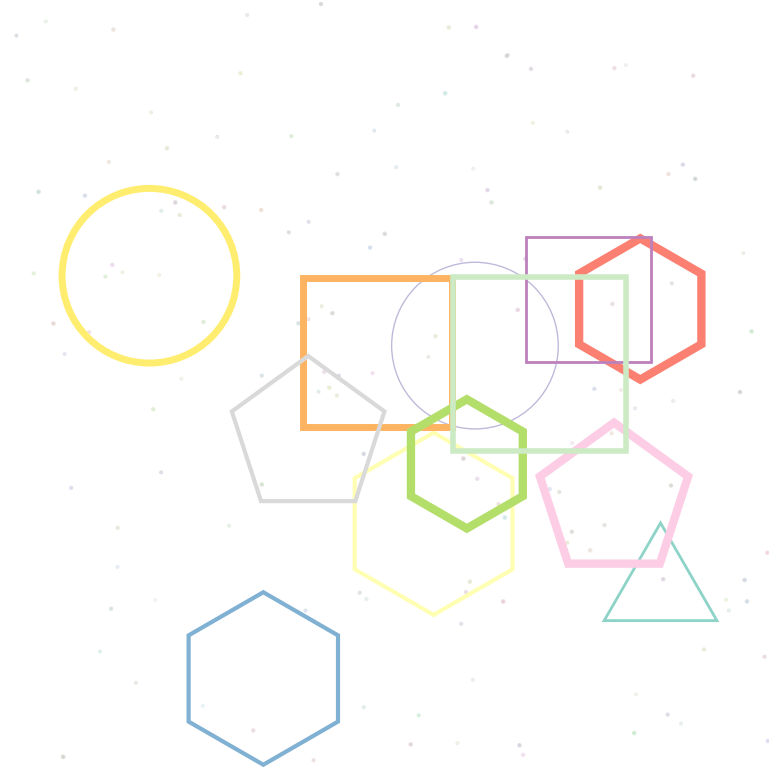[{"shape": "triangle", "thickness": 1, "radius": 0.42, "center": [0.858, 0.236]}, {"shape": "hexagon", "thickness": 1.5, "radius": 0.59, "center": [0.563, 0.32]}, {"shape": "circle", "thickness": 0.5, "radius": 0.54, "center": [0.617, 0.551]}, {"shape": "hexagon", "thickness": 3, "radius": 0.46, "center": [0.832, 0.599]}, {"shape": "hexagon", "thickness": 1.5, "radius": 0.56, "center": [0.342, 0.119]}, {"shape": "square", "thickness": 2.5, "radius": 0.49, "center": [0.491, 0.543]}, {"shape": "hexagon", "thickness": 3, "radius": 0.42, "center": [0.606, 0.398]}, {"shape": "pentagon", "thickness": 3, "radius": 0.51, "center": [0.797, 0.35]}, {"shape": "pentagon", "thickness": 1.5, "radius": 0.52, "center": [0.4, 0.433]}, {"shape": "square", "thickness": 1, "radius": 0.41, "center": [0.764, 0.611]}, {"shape": "square", "thickness": 2, "radius": 0.56, "center": [0.701, 0.528]}, {"shape": "circle", "thickness": 2.5, "radius": 0.57, "center": [0.194, 0.642]}]